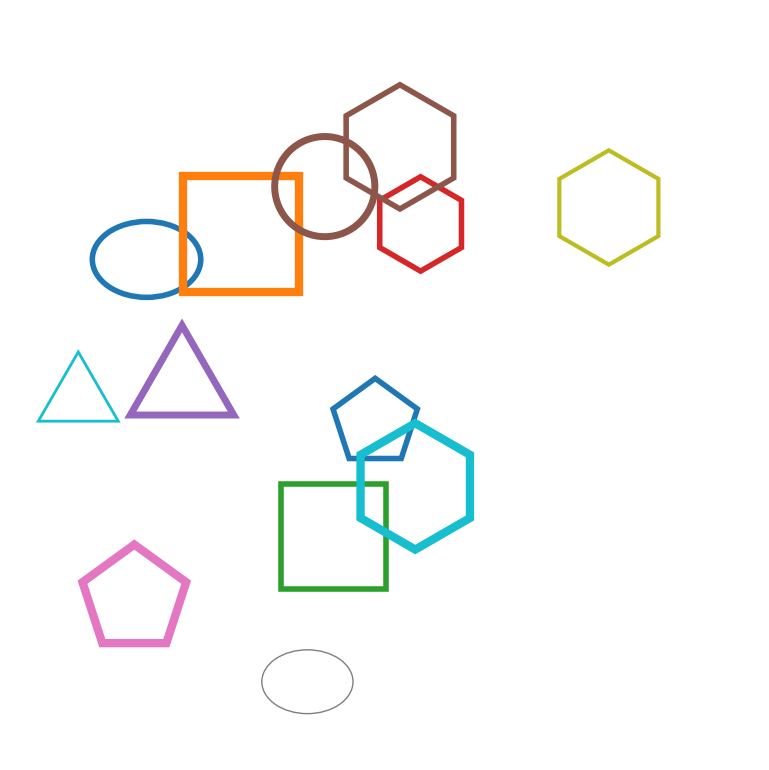[{"shape": "oval", "thickness": 2, "radius": 0.35, "center": [0.19, 0.663]}, {"shape": "pentagon", "thickness": 2, "radius": 0.29, "center": [0.487, 0.451]}, {"shape": "square", "thickness": 3, "radius": 0.38, "center": [0.313, 0.696]}, {"shape": "square", "thickness": 2, "radius": 0.34, "center": [0.433, 0.304]}, {"shape": "hexagon", "thickness": 2, "radius": 0.31, "center": [0.546, 0.709]}, {"shape": "triangle", "thickness": 2.5, "radius": 0.39, "center": [0.236, 0.5]}, {"shape": "circle", "thickness": 2.5, "radius": 0.33, "center": [0.422, 0.758]}, {"shape": "hexagon", "thickness": 2, "radius": 0.4, "center": [0.519, 0.809]}, {"shape": "pentagon", "thickness": 3, "radius": 0.35, "center": [0.174, 0.222]}, {"shape": "oval", "thickness": 0.5, "radius": 0.3, "center": [0.399, 0.115]}, {"shape": "hexagon", "thickness": 1.5, "radius": 0.37, "center": [0.791, 0.731]}, {"shape": "triangle", "thickness": 1, "radius": 0.3, "center": [0.102, 0.483]}, {"shape": "hexagon", "thickness": 3, "radius": 0.41, "center": [0.539, 0.368]}]